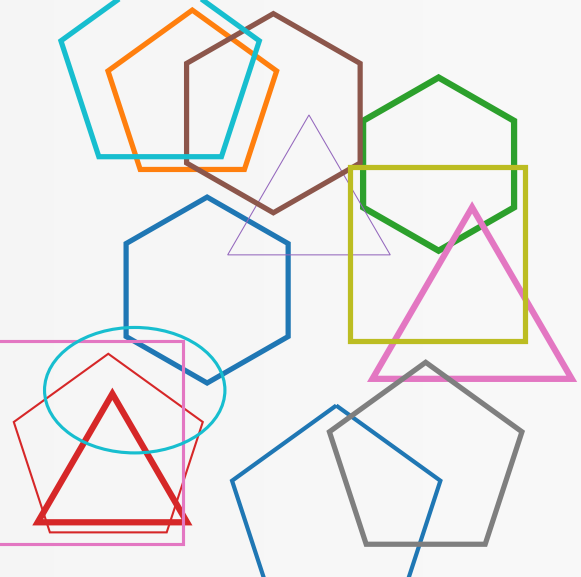[{"shape": "hexagon", "thickness": 2.5, "radius": 0.8, "center": [0.356, 0.497]}, {"shape": "pentagon", "thickness": 2, "radius": 0.94, "center": [0.578, 0.108]}, {"shape": "pentagon", "thickness": 2.5, "radius": 0.76, "center": [0.331, 0.829]}, {"shape": "hexagon", "thickness": 3, "radius": 0.75, "center": [0.755, 0.715]}, {"shape": "triangle", "thickness": 3, "radius": 0.74, "center": [0.193, 0.169]}, {"shape": "pentagon", "thickness": 1, "radius": 0.85, "center": [0.186, 0.216]}, {"shape": "triangle", "thickness": 0.5, "radius": 0.81, "center": [0.532, 0.639]}, {"shape": "hexagon", "thickness": 2.5, "radius": 0.86, "center": [0.47, 0.803]}, {"shape": "triangle", "thickness": 3, "radius": 0.99, "center": [0.812, 0.442]}, {"shape": "square", "thickness": 1.5, "radius": 0.88, "center": [0.139, 0.233]}, {"shape": "pentagon", "thickness": 2.5, "radius": 0.87, "center": [0.732, 0.198]}, {"shape": "square", "thickness": 2.5, "radius": 0.75, "center": [0.752, 0.559]}, {"shape": "pentagon", "thickness": 2.5, "radius": 0.9, "center": [0.276, 0.873]}, {"shape": "oval", "thickness": 1.5, "radius": 0.78, "center": [0.232, 0.323]}]